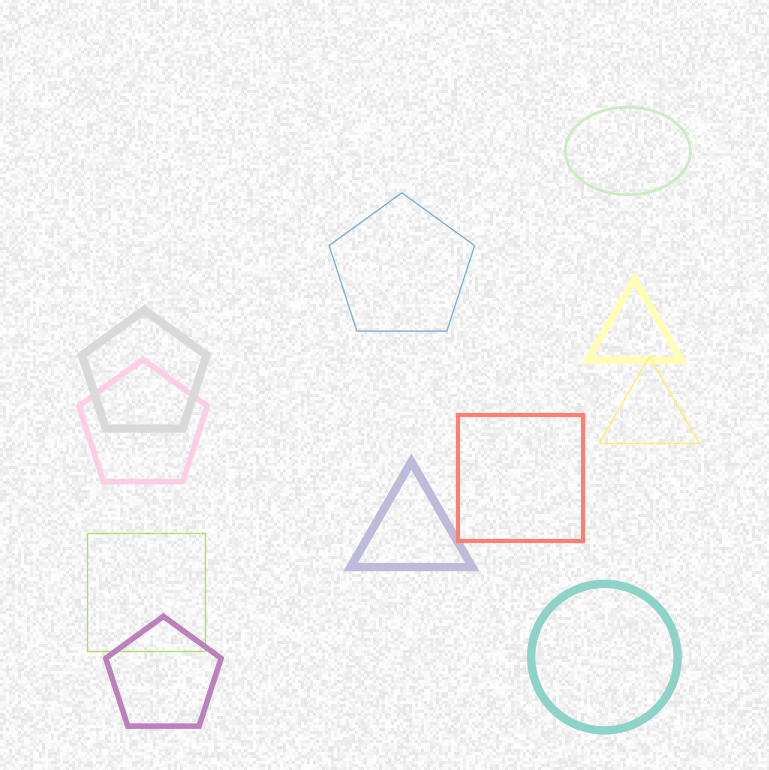[{"shape": "circle", "thickness": 3, "radius": 0.48, "center": [0.785, 0.147]}, {"shape": "triangle", "thickness": 2.5, "radius": 0.35, "center": [0.824, 0.567]}, {"shape": "triangle", "thickness": 3, "radius": 0.46, "center": [0.534, 0.309]}, {"shape": "square", "thickness": 1.5, "radius": 0.41, "center": [0.675, 0.379]}, {"shape": "pentagon", "thickness": 0.5, "radius": 0.5, "center": [0.522, 0.65]}, {"shape": "square", "thickness": 0.5, "radius": 0.38, "center": [0.19, 0.231]}, {"shape": "pentagon", "thickness": 2, "radius": 0.44, "center": [0.186, 0.446]}, {"shape": "pentagon", "thickness": 3, "radius": 0.43, "center": [0.187, 0.512]}, {"shape": "pentagon", "thickness": 2, "radius": 0.39, "center": [0.212, 0.121]}, {"shape": "oval", "thickness": 1, "radius": 0.41, "center": [0.815, 0.804]}, {"shape": "triangle", "thickness": 0.5, "radius": 0.38, "center": [0.843, 0.462]}]